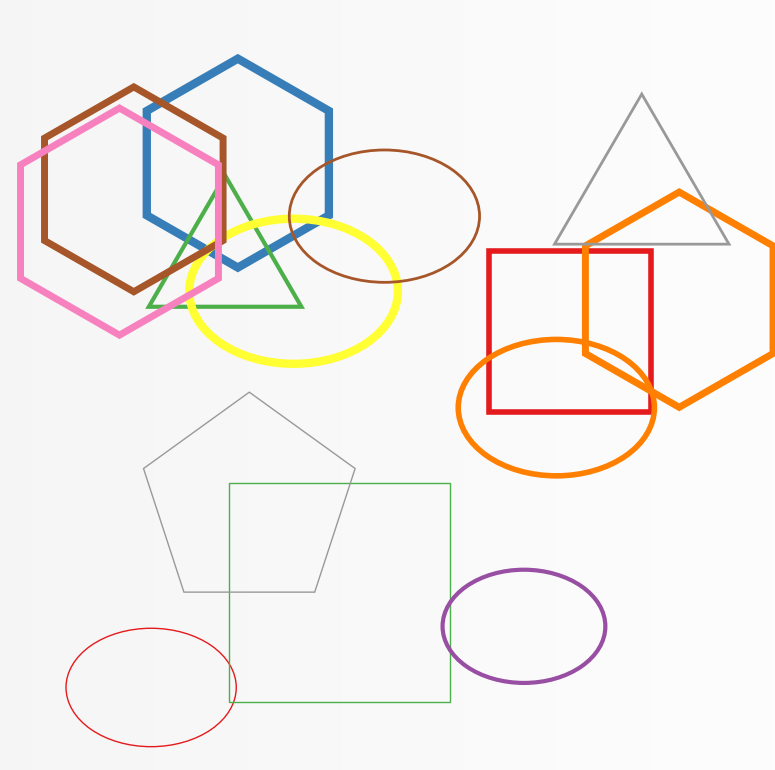[{"shape": "square", "thickness": 2, "radius": 0.52, "center": [0.736, 0.57]}, {"shape": "oval", "thickness": 0.5, "radius": 0.55, "center": [0.195, 0.107]}, {"shape": "hexagon", "thickness": 3, "radius": 0.68, "center": [0.307, 0.788]}, {"shape": "square", "thickness": 0.5, "radius": 0.71, "center": [0.438, 0.231]}, {"shape": "triangle", "thickness": 1.5, "radius": 0.57, "center": [0.29, 0.658]}, {"shape": "oval", "thickness": 1.5, "radius": 0.53, "center": [0.676, 0.187]}, {"shape": "hexagon", "thickness": 2.5, "radius": 0.7, "center": [0.876, 0.611]}, {"shape": "oval", "thickness": 2, "radius": 0.63, "center": [0.718, 0.471]}, {"shape": "oval", "thickness": 3, "radius": 0.67, "center": [0.379, 0.622]}, {"shape": "oval", "thickness": 1, "radius": 0.61, "center": [0.496, 0.719]}, {"shape": "hexagon", "thickness": 2.5, "radius": 0.67, "center": [0.173, 0.754]}, {"shape": "hexagon", "thickness": 2.5, "radius": 0.74, "center": [0.154, 0.712]}, {"shape": "pentagon", "thickness": 0.5, "radius": 0.72, "center": [0.322, 0.347]}, {"shape": "triangle", "thickness": 1, "radius": 0.65, "center": [0.828, 0.748]}]